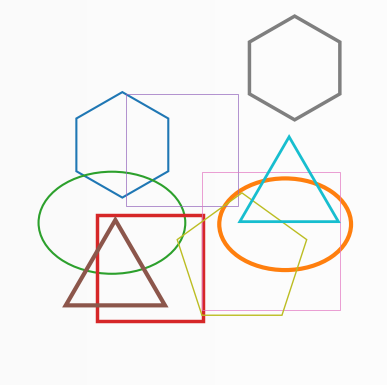[{"shape": "hexagon", "thickness": 1.5, "radius": 0.68, "center": [0.316, 0.624]}, {"shape": "oval", "thickness": 3, "radius": 0.85, "center": [0.736, 0.418]}, {"shape": "oval", "thickness": 1.5, "radius": 0.95, "center": [0.289, 0.421]}, {"shape": "square", "thickness": 2.5, "radius": 0.69, "center": [0.387, 0.305]}, {"shape": "square", "thickness": 0.5, "radius": 0.73, "center": [0.47, 0.61]}, {"shape": "triangle", "thickness": 3, "radius": 0.74, "center": [0.298, 0.281]}, {"shape": "square", "thickness": 0.5, "radius": 0.89, "center": [0.7, 0.374]}, {"shape": "hexagon", "thickness": 2.5, "radius": 0.67, "center": [0.76, 0.823]}, {"shape": "pentagon", "thickness": 1, "radius": 0.88, "center": [0.624, 0.323]}, {"shape": "triangle", "thickness": 2, "radius": 0.73, "center": [0.746, 0.498]}]